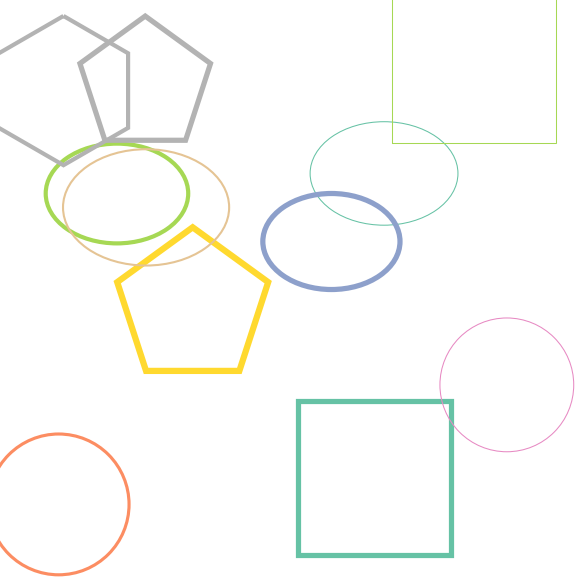[{"shape": "oval", "thickness": 0.5, "radius": 0.64, "center": [0.665, 0.699]}, {"shape": "square", "thickness": 2.5, "radius": 0.66, "center": [0.649, 0.171]}, {"shape": "circle", "thickness": 1.5, "radius": 0.61, "center": [0.102, 0.126]}, {"shape": "oval", "thickness": 2.5, "radius": 0.59, "center": [0.574, 0.581]}, {"shape": "circle", "thickness": 0.5, "radius": 0.58, "center": [0.878, 0.333]}, {"shape": "oval", "thickness": 2, "radius": 0.62, "center": [0.203, 0.664]}, {"shape": "square", "thickness": 0.5, "radius": 0.71, "center": [0.821, 0.893]}, {"shape": "pentagon", "thickness": 3, "radius": 0.69, "center": [0.334, 0.468]}, {"shape": "oval", "thickness": 1, "radius": 0.72, "center": [0.253, 0.64]}, {"shape": "hexagon", "thickness": 2, "radius": 0.65, "center": [0.11, 0.842]}, {"shape": "pentagon", "thickness": 2.5, "radius": 0.59, "center": [0.251, 0.852]}]